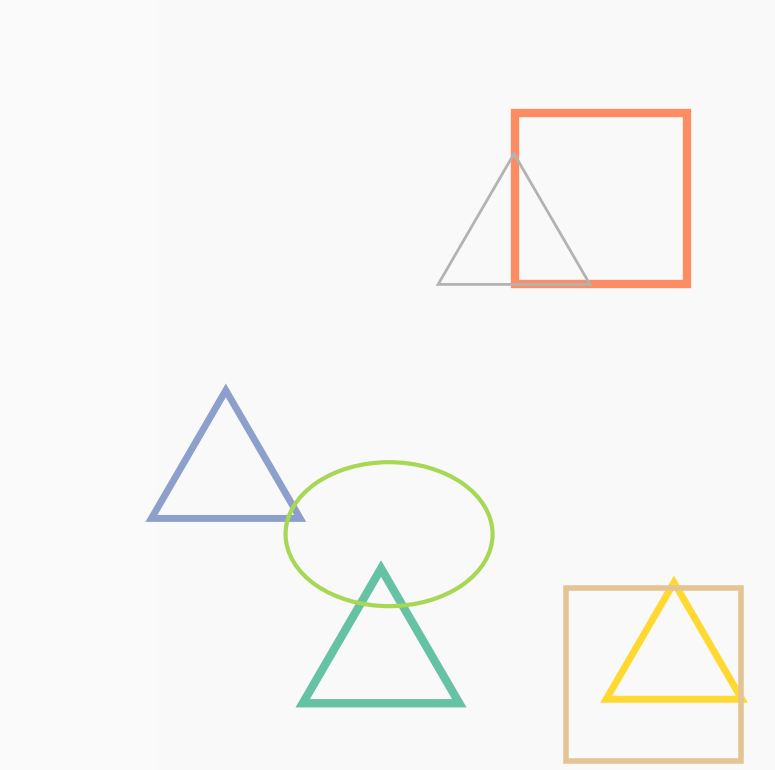[{"shape": "triangle", "thickness": 3, "radius": 0.58, "center": [0.492, 0.145]}, {"shape": "square", "thickness": 3, "radius": 0.56, "center": [0.776, 0.742]}, {"shape": "triangle", "thickness": 2.5, "radius": 0.55, "center": [0.291, 0.382]}, {"shape": "oval", "thickness": 1.5, "radius": 0.67, "center": [0.502, 0.306]}, {"shape": "triangle", "thickness": 2.5, "radius": 0.51, "center": [0.87, 0.142]}, {"shape": "square", "thickness": 2, "radius": 0.56, "center": [0.844, 0.124]}, {"shape": "triangle", "thickness": 1, "radius": 0.57, "center": [0.663, 0.687]}]